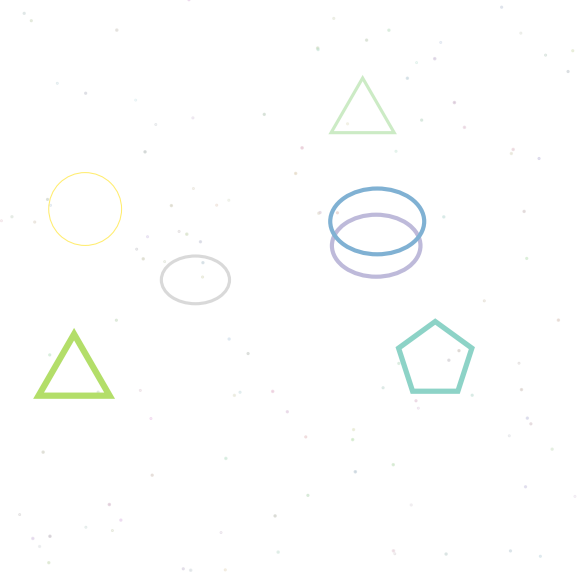[{"shape": "pentagon", "thickness": 2.5, "radius": 0.33, "center": [0.754, 0.376]}, {"shape": "oval", "thickness": 2, "radius": 0.38, "center": [0.651, 0.574]}, {"shape": "oval", "thickness": 2, "radius": 0.41, "center": [0.653, 0.616]}, {"shape": "triangle", "thickness": 3, "radius": 0.36, "center": [0.128, 0.349]}, {"shape": "oval", "thickness": 1.5, "radius": 0.3, "center": [0.338, 0.514]}, {"shape": "triangle", "thickness": 1.5, "radius": 0.32, "center": [0.628, 0.801]}, {"shape": "circle", "thickness": 0.5, "radius": 0.32, "center": [0.147, 0.637]}]